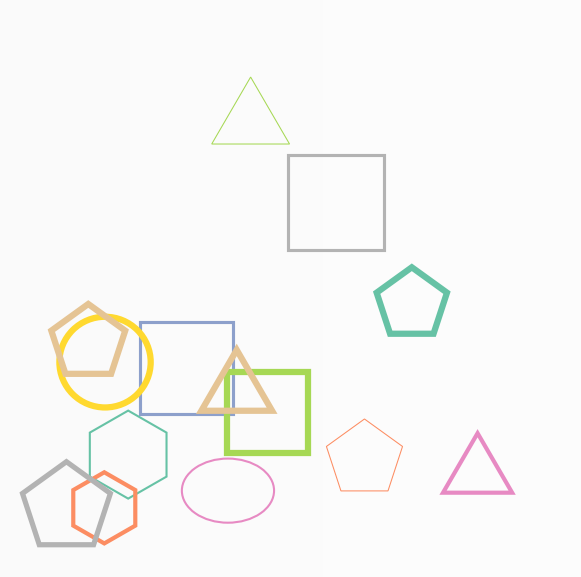[{"shape": "hexagon", "thickness": 1, "radius": 0.38, "center": [0.221, 0.212]}, {"shape": "pentagon", "thickness": 3, "radius": 0.32, "center": [0.708, 0.473]}, {"shape": "pentagon", "thickness": 0.5, "radius": 0.34, "center": [0.627, 0.205]}, {"shape": "hexagon", "thickness": 2, "radius": 0.31, "center": [0.179, 0.12]}, {"shape": "square", "thickness": 1.5, "radius": 0.4, "center": [0.32, 0.362]}, {"shape": "triangle", "thickness": 2, "radius": 0.34, "center": [0.822, 0.18]}, {"shape": "oval", "thickness": 1, "radius": 0.4, "center": [0.392, 0.15]}, {"shape": "square", "thickness": 3, "radius": 0.35, "center": [0.46, 0.284]}, {"shape": "triangle", "thickness": 0.5, "radius": 0.39, "center": [0.431, 0.788]}, {"shape": "circle", "thickness": 3, "radius": 0.39, "center": [0.181, 0.372]}, {"shape": "pentagon", "thickness": 3, "radius": 0.33, "center": [0.152, 0.406]}, {"shape": "triangle", "thickness": 3, "radius": 0.35, "center": [0.407, 0.323]}, {"shape": "square", "thickness": 1.5, "radius": 0.41, "center": [0.578, 0.649]}, {"shape": "pentagon", "thickness": 2.5, "radius": 0.4, "center": [0.114, 0.12]}]